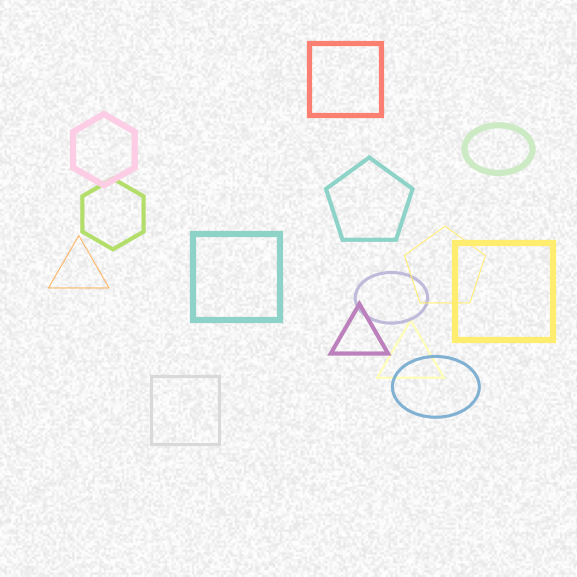[{"shape": "square", "thickness": 3, "radius": 0.37, "center": [0.409, 0.519]}, {"shape": "pentagon", "thickness": 2, "radius": 0.39, "center": [0.639, 0.648]}, {"shape": "triangle", "thickness": 1, "radius": 0.33, "center": [0.711, 0.378]}, {"shape": "oval", "thickness": 1.5, "radius": 0.31, "center": [0.678, 0.484]}, {"shape": "square", "thickness": 2.5, "radius": 0.31, "center": [0.597, 0.862]}, {"shape": "oval", "thickness": 1.5, "radius": 0.38, "center": [0.755, 0.329]}, {"shape": "triangle", "thickness": 0.5, "radius": 0.3, "center": [0.136, 0.531]}, {"shape": "hexagon", "thickness": 2, "radius": 0.31, "center": [0.196, 0.629]}, {"shape": "hexagon", "thickness": 3, "radius": 0.31, "center": [0.18, 0.74]}, {"shape": "square", "thickness": 1.5, "radius": 0.29, "center": [0.32, 0.289]}, {"shape": "triangle", "thickness": 2, "radius": 0.29, "center": [0.622, 0.416]}, {"shape": "oval", "thickness": 3, "radius": 0.3, "center": [0.863, 0.741]}, {"shape": "pentagon", "thickness": 0.5, "radius": 0.37, "center": [0.771, 0.534]}, {"shape": "square", "thickness": 3, "radius": 0.42, "center": [0.873, 0.495]}]